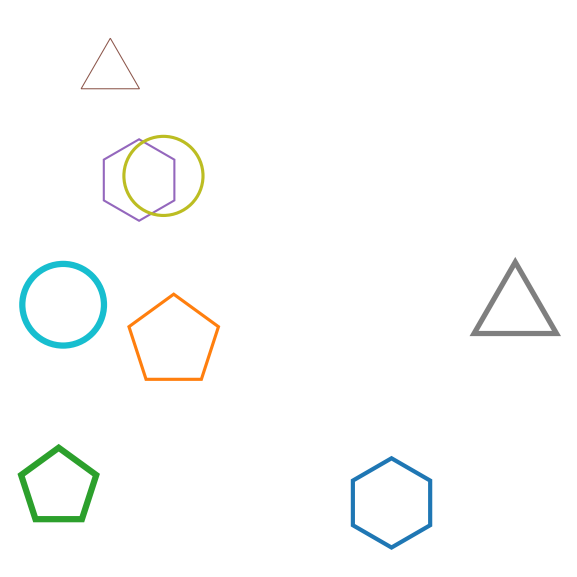[{"shape": "hexagon", "thickness": 2, "radius": 0.39, "center": [0.678, 0.128]}, {"shape": "pentagon", "thickness": 1.5, "radius": 0.41, "center": [0.301, 0.408]}, {"shape": "pentagon", "thickness": 3, "radius": 0.34, "center": [0.102, 0.155]}, {"shape": "hexagon", "thickness": 1, "radius": 0.35, "center": [0.241, 0.687]}, {"shape": "triangle", "thickness": 0.5, "radius": 0.29, "center": [0.191, 0.875]}, {"shape": "triangle", "thickness": 2.5, "radius": 0.41, "center": [0.892, 0.463]}, {"shape": "circle", "thickness": 1.5, "radius": 0.34, "center": [0.283, 0.695]}, {"shape": "circle", "thickness": 3, "radius": 0.35, "center": [0.109, 0.471]}]